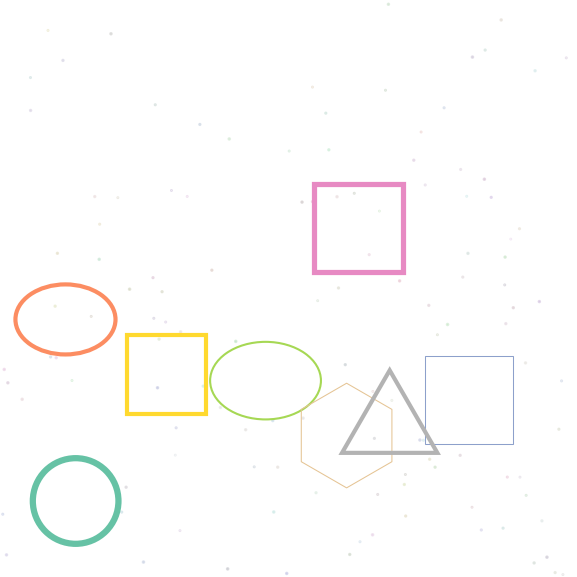[{"shape": "circle", "thickness": 3, "radius": 0.37, "center": [0.131, 0.132]}, {"shape": "oval", "thickness": 2, "radius": 0.43, "center": [0.113, 0.446]}, {"shape": "square", "thickness": 0.5, "radius": 0.38, "center": [0.812, 0.306]}, {"shape": "square", "thickness": 2.5, "radius": 0.38, "center": [0.621, 0.604]}, {"shape": "oval", "thickness": 1, "radius": 0.48, "center": [0.46, 0.34]}, {"shape": "square", "thickness": 2, "radius": 0.34, "center": [0.288, 0.35]}, {"shape": "hexagon", "thickness": 0.5, "radius": 0.45, "center": [0.6, 0.245]}, {"shape": "triangle", "thickness": 2, "radius": 0.48, "center": [0.675, 0.263]}]